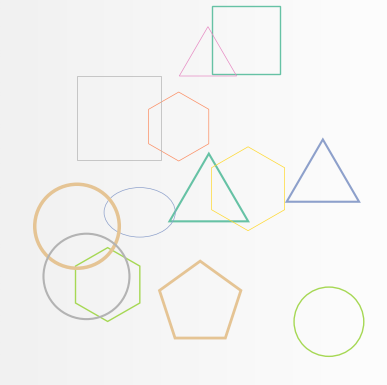[{"shape": "square", "thickness": 1, "radius": 0.44, "center": [0.635, 0.896]}, {"shape": "triangle", "thickness": 1.5, "radius": 0.59, "center": [0.539, 0.484]}, {"shape": "hexagon", "thickness": 0.5, "radius": 0.45, "center": [0.461, 0.671]}, {"shape": "triangle", "thickness": 1.5, "radius": 0.54, "center": [0.833, 0.53]}, {"shape": "oval", "thickness": 0.5, "radius": 0.46, "center": [0.36, 0.448]}, {"shape": "triangle", "thickness": 0.5, "radius": 0.43, "center": [0.537, 0.845]}, {"shape": "hexagon", "thickness": 1, "radius": 0.48, "center": [0.278, 0.261]}, {"shape": "circle", "thickness": 1, "radius": 0.45, "center": [0.849, 0.164]}, {"shape": "hexagon", "thickness": 0.5, "radius": 0.54, "center": [0.64, 0.51]}, {"shape": "pentagon", "thickness": 2, "radius": 0.55, "center": [0.517, 0.211]}, {"shape": "circle", "thickness": 2.5, "radius": 0.55, "center": [0.199, 0.412]}, {"shape": "square", "thickness": 0.5, "radius": 0.54, "center": [0.308, 0.694]}, {"shape": "circle", "thickness": 1.5, "radius": 0.55, "center": [0.223, 0.282]}]